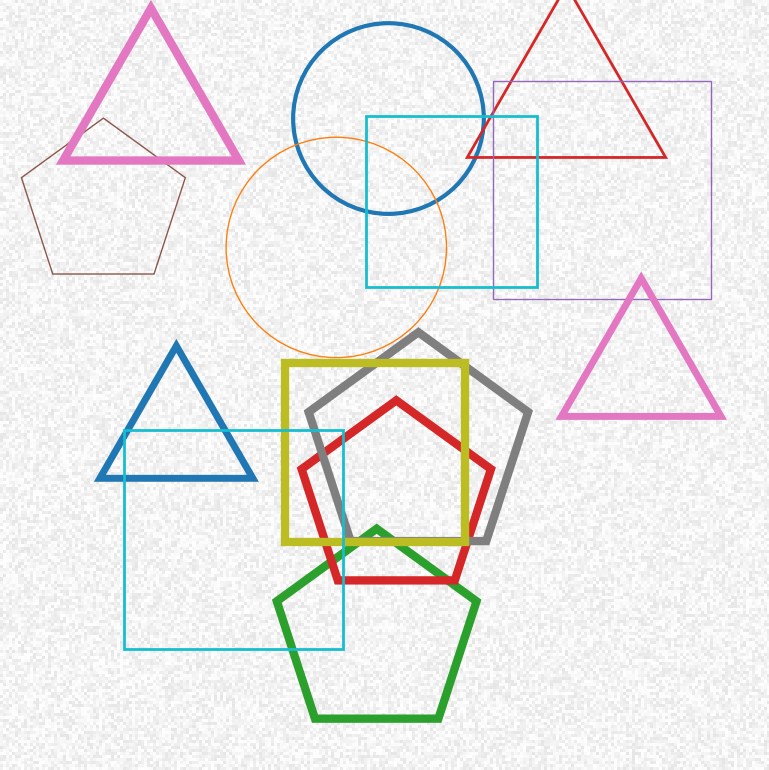[{"shape": "triangle", "thickness": 2.5, "radius": 0.57, "center": [0.229, 0.436]}, {"shape": "circle", "thickness": 1.5, "radius": 0.62, "center": [0.505, 0.846]}, {"shape": "circle", "thickness": 0.5, "radius": 0.72, "center": [0.437, 0.679]}, {"shape": "pentagon", "thickness": 3, "radius": 0.68, "center": [0.489, 0.177]}, {"shape": "triangle", "thickness": 1, "radius": 0.74, "center": [0.736, 0.87]}, {"shape": "pentagon", "thickness": 3, "radius": 0.65, "center": [0.515, 0.351]}, {"shape": "square", "thickness": 0.5, "radius": 0.71, "center": [0.782, 0.754]}, {"shape": "pentagon", "thickness": 0.5, "radius": 0.56, "center": [0.134, 0.735]}, {"shape": "triangle", "thickness": 2.5, "radius": 0.6, "center": [0.833, 0.519]}, {"shape": "triangle", "thickness": 3, "radius": 0.66, "center": [0.196, 0.857]}, {"shape": "pentagon", "thickness": 3, "radius": 0.75, "center": [0.543, 0.419]}, {"shape": "square", "thickness": 3, "radius": 0.58, "center": [0.487, 0.412]}, {"shape": "square", "thickness": 1, "radius": 0.71, "center": [0.304, 0.299]}, {"shape": "square", "thickness": 1, "radius": 0.56, "center": [0.586, 0.738]}]